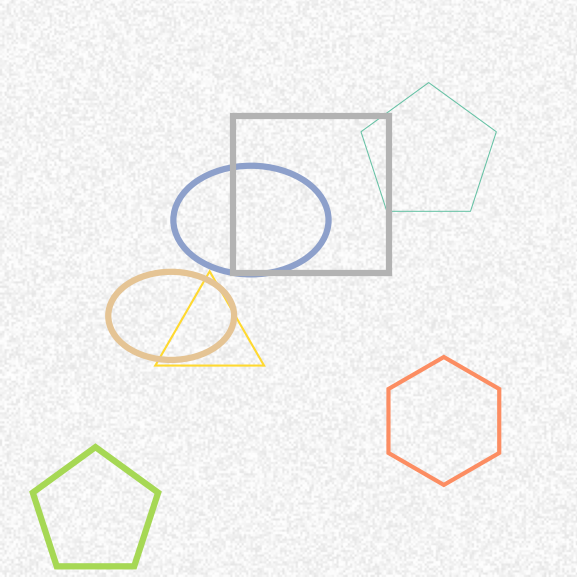[{"shape": "pentagon", "thickness": 0.5, "radius": 0.62, "center": [0.742, 0.733]}, {"shape": "hexagon", "thickness": 2, "radius": 0.55, "center": [0.769, 0.27]}, {"shape": "oval", "thickness": 3, "radius": 0.67, "center": [0.435, 0.618]}, {"shape": "pentagon", "thickness": 3, "radius": 0.57, "center": [0.165, 0.111]}, {"shape": "triangle", "thickness": 1, "radius": 0.54, "center": [0.363, 0.42]}, {"shape": "oval", "thickness": 3, "radius": 0.54, "center": [0.296, 0.452]}, {"shape": "square", "thickness": 3, "radius": 0.68, "center": [0.539, 0.662]}]